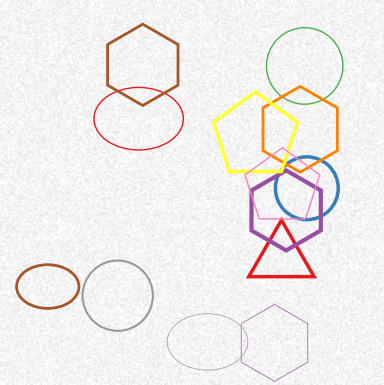[{"shape": "triangle", "thickness": 2.5, "radius": 0.49, "center": [0.731, 0.33]}, {"shape": "oval", "thickness": 1, "radius": 0.58, "center": [0.36, 0.692]}, {"shape": "circle", "thickness": 2.5, "radius": 0.41, "center": [0.797, 0.511]}, {"shape": "circle", "thickness": 1, "radius": 0.5, "center": [0.791, 0.829]}, {"shape": "hexagon", "thickness": 0.5, "radius": 0.5, "center": [0.713, 0.109]}, {"shape": "hexagon", "thickness": 3, "radius": 0.52, "center": [0.743, 0.453]}, {"shape": "hexagon", "thickness": 2, "radius": 0.56, "center": [0.78, 0.664]}, {"shape": "pentagon", "thickness": 2.5, "radius": 0.57, "center": [0.664, 0.647]}, {"shape": "oval", "thickness": 2, "radius": 0.41, "center": [0.124, 0.256]}, {"shape": "hexagon", "thickness": 2, "radius": 0.53, "center": [0.371, 0.832]}, {"shape": "pentagon", "thickness": 1, "radius": 0.51, "center": [0.733, 0.514]}, {"shape": "oval", "thickness": 0.5, "radius": 0.52, "center": [0.539, 0.112]}, {"shape": "circle", "thickness": 1.5, "radius": 0.46, "center": [0.306, 0.232]}]